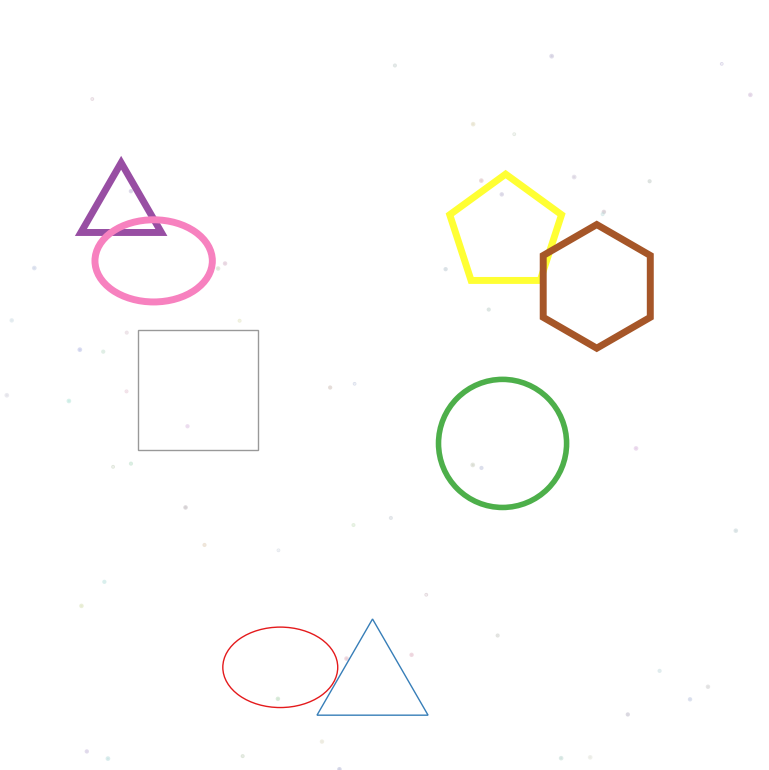[{"shape": "oval", "thickness": 0.5, "radius": 0.37, "center": [0.364, 0.133]}, {"shape": "triangle", "thickness": 0.5, "radius": 0.42, "center": [0.484, 0.113]}, {"shape": "circle", "thickness": 2, "radius": 0.42, "center": [0.653, 0.424]}, {"shape": "triangle", "thickness": 2.5, "radius": 0.3, "center": [0.157, 0.728]}, {"shape": "pentagon", "thickness": 2.5, "radius": 0.38, "center": [0.657, 0.698]}, {"shape": "hexagon", "thickness": 2.5, "radius": 0.4, "center": [0.775, 0.628]}, {"shape": "oval", "thickness": 2.5, "radius": 0.38, "center": [0.2, 0.661]}, {"shape": "square", "thickness": 0.5, "radius": 0.39, "center": [0.257, 0.493]}]